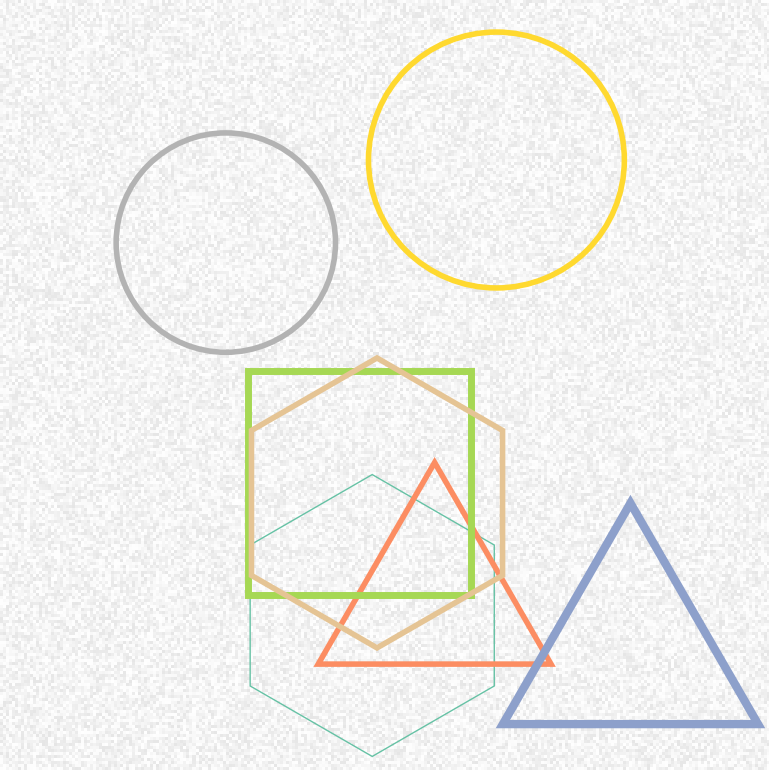[{"shape": "hexagon", "thickness": 0.5, "radius": 0.92, "center": [0.483, 0.201]}, {"shape": "triangle", "thickness": 2, "radius": 0.87, "center": [0.564, 0.225]}, {"shape": "triangle", "thickness": 3, "radius": 0.96, "center": [0.819, 0.155]}, {"shape": "square", "thickness": 2.5, "radius": 0.73, "center": [0.467, 0.373]}, {"shape": "circle", "thickness": 2, "radius": 0.83, "center": [0.645, 0.792]}, {"shape": "hexagon", "thickness": 2, "radius": 0.94, "center": [0.49, 0.347]}, {"shape": "circle", "thickness": 2, "radius": 0.71, "center": [0.293, 0.685]}]